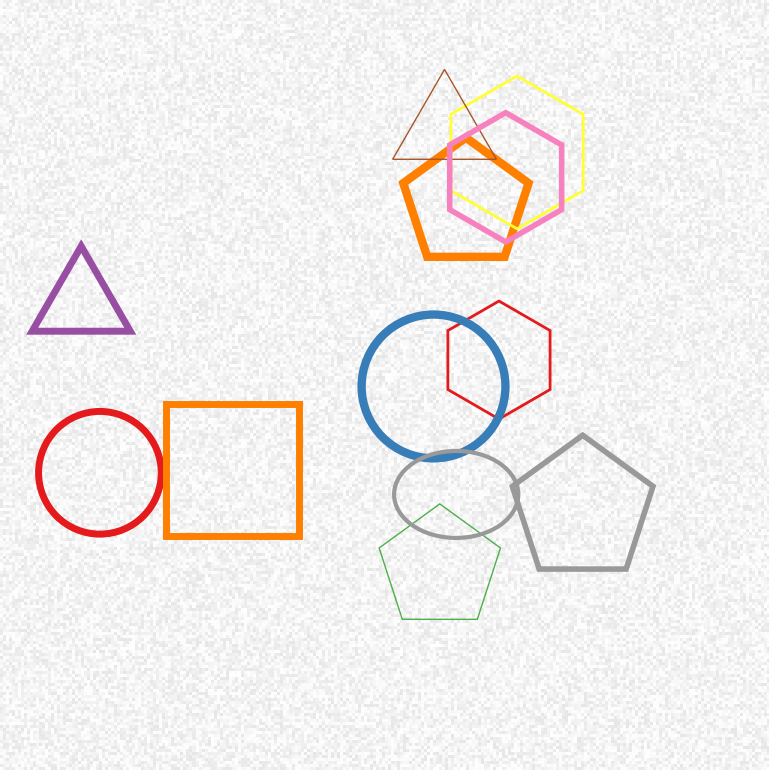[{"shape": "hexagon", "thickness": 1, "radius": 0.38, "center": [0.648, 0.532]}, {"shape": "circle", "thickness": 2.5, "radius": 0.4, "center": [0.13, 0.386]}, {"shape": "circle", "thickness": 3, "radius": 0.47, "center": [0.563, 0.498]}, {"shape": "pentagon", "thickness": 0.5, "radius": 0.41, "center": [0.571, 0.263]}, {"shape": "triangle", "thickness": 2.5, "radius": 0.37, "center": [0.105, 0.607]}, {"shape": "pentagon", "thickness": 3, "radius": 0.43, "center": [0.605, 0.736]}, {"shape": "square", "thickness": 2.5, "radius": 0.43, "center": [0.302, 0.39]}, {"shape": "hexagon", "thickness": 1, "radius": 0.5, "center": [0.672, 0.802]}, {"shape": "triangle", "thickness": 0.5, "radius": 0.39, "center": [0.577, 0.832]}, {"shape": "hexagon", "thickness": 2, "radius": 0.42, "center": [0.657, 0.77]}, {"shape": "oval", "thickness": 1.5, "radius": 0.4, "center": [0.592, 0.358]}, {"shape": "pentagon", "thickness": 2, "radius": 0.48, "center": [0.757, 0.339]}]